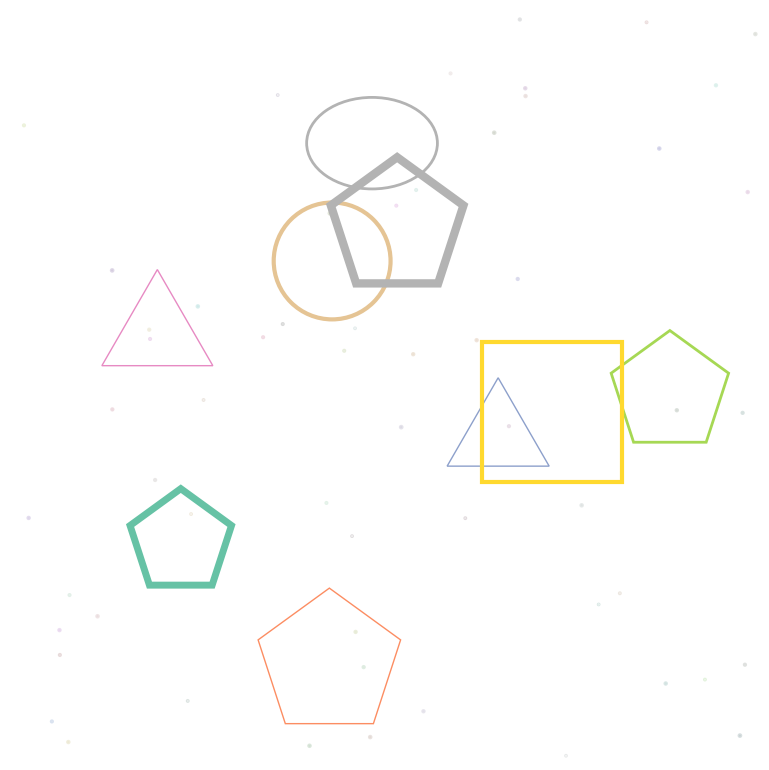[{"shape": "pentagon", "thickness": 2.5, "radius": 0.35, "center": [0.235, 0.296]}, {"shape": "pentagon", "thickness": 0.5, "radius": 0.49, "center": [0.428, 0.139]}, {"shape": "triangle", "thickness": 0.5, "radius": 0.38, "center": [0.647, 0.433]}, {"shape": "triangle", "thickness": 0.5, "radius": 0.42, "center": [0.204, 0.567]}, {"shape": "pentagon", "thickness": 1, "radius": 0.4, "center": [0.87, 0.491]}, {"shape": "square", "thickness": 1.5, "radius": 0.45, "center": [0.716, 0.465]}, {"shape": "circle", "thickness": 1.5, "radius": 0.38, "center": [0.431, 0.661]}, {"shape": "pentagon", "thickness": 3, "radius": 0.45, "center": [0.516, 0.705]}, {"shape": "oval", "thickness": 1, "radius": 0.42, "center": [0.483, 0.814]}]